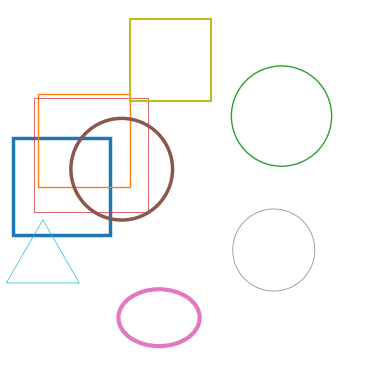[{"shape": "square", "thickness": 2.5, "radius": 0.63, "center": [0.161, 0.517]}, {"shape": "square", "thickness": 1, "radius": 0.6, "center": [0.218, 0.635]}, {"shape": "circle", "thickness": 1, "radius": 0.65, "center": [0.731, 0.698]}, {"shape": "square", "thickness": 0.5, "radius": 0.74, "center": [0.236, 0.597]}, {"shape": "circle", "thickness": 2.5, "radius": 0.66, "center": [0.316, 0.561]}, {"shape": "oval", "thickness": 3, "radius": 0.53, "center": [0.413, 0.175]}, {"shape": "circle", "thickness": 0.5, "radius": 0.53, "center": [0.711, 0.351]}, {"shape": "square", "thickness": 1.5, "radius": 0.53, "center": [0.443, 0.845]}, {"shape": "triangle", "thickness": 0.5, "radius": 0.55, "center": [0.111, 0.32]}]